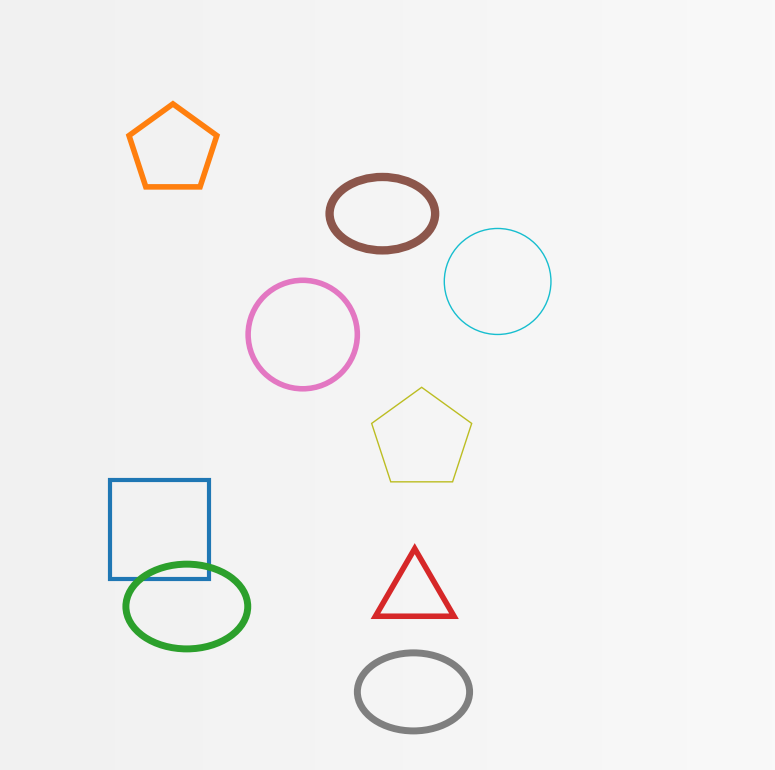[{"shape": "square", "thickness": 1.5, "radius": 0.32, "center": [0.206, 0.312]}, {"shape": "pentagon", "thickness": 2, "radius": 0.3, "center": [0.223, 0.805]}, {"shape": "oval", "thickness": 2.5, "radius": 0.39, "center": [0.241, 0.212]}, {"shape": "triangle", "thickness": 2, "radius": 0.29, "center": [0.535, 0.229]}, {"shape": "oval", "thickness": 3, "radius": 0.34, "center": [0.493, 0.722]}, {"shape": "circle", "thickness": 2, "radius": 0.35, "center": [0.391, 0.566]}, {"shape": "oval", "thickness": 2.5, "radius": 0.36, "center": [0.534, 0.101]}, {"shape": "pentagon", "thickness": 0.5, "radius": 0.34, "center": [0.544, 0.429]}, {"shape": "circle", "thickness": 0.5, "radius": 0.34, "center": [0.642, 0.634]}]